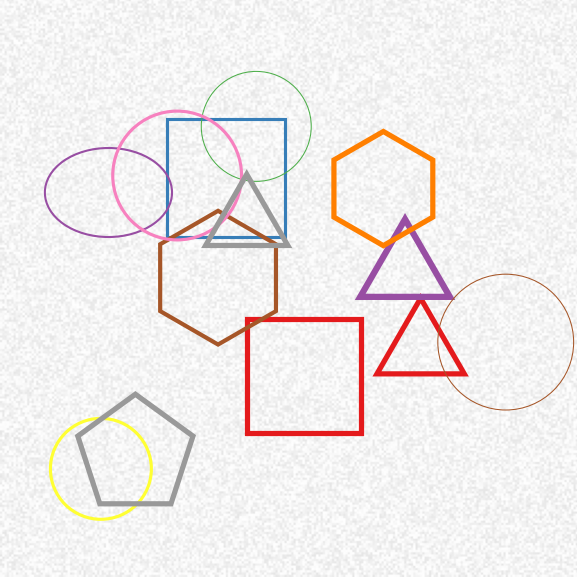[{"shape": "triangle", "thickness": 2.5, "radius": 0.44, "center": [0.728, 0.395]}, {"shape": "square", "thickness": 2.5, "radius": 0.49, "center": [0.526, 0.348]}, {"shape": "square", "thickness": 1.5, "radius": 0.51, "center": [0.391, 0.69]}, {"shape": "circle", "thickness": 0.5, "radius": 0.48, "center": [0.444, 0.78]}, {"shape": "triangle", "thickness": 3, "radius": 0.45, "center": [0.701, 0.53]}, {"shape": "oval", "thickness": 1, "radius": 0.55, "center": [0.188, 0.666]}, {"shape": "hexagon", "thickness": 2.5, "radius": 0.49, "center": [0.664, 0.673]}, {"shape": "circle", "thickness": 1.5, "radius": 0.44, "center": [0.175, 0.187]}, {"shape": "circle", "thickness": 0.5, "radius": 0.59, "center": [0.876, 0.407]}, {"shape": "hexagon", "thickness": 2, "radius": 0.58, "center": [0.378, 0.518]}, {"shape": "circle", "thickness": 1.5, "radius": 0.56, "center": [0.307, 0.695]}, {"shape": "pentagon", "thickness": 2.5, "radius": 0.52, "center": [0.234, 0.212]}, {"shape": "triangle", "thickness": 2.5, "radius": 0.41, "center": [0.427, 0.615]}]